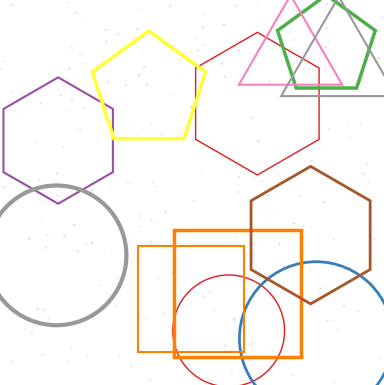[{"shape": "hexagon", "thickness": 1, "radius": 0.93, "center": [0.668, 0.731]}, {"shape": "circle", "thickness": 1, "radius": 0.73, "center": [0.594, 0.141]}, {"shape": "circle", "thickness": 2, "radius": 1.0, "center": [0.821, 0.121]}, {"shape": "pentagon", "thickness": 2.5, "radius": 0.67, "center": [0.848, 0.879]}, {"shape": "hexagon", "thickness": 1.5, "radius": 0.82, "center": [0.151, 0.635]}, {"shape": "square", "thickness": 2.5, "radius": 0.83, "center": [0.617, 0.237]}, {"shape": "square", "thickness": 1.5, "radius": 0.69, "center": [0.496, 0.224]}, {"shape": "pentagon", "thickness": 2.5, "radius": 0.77, "center": [0.387, 0.765]}, {"shape": "hexagon", "thickness": 2, "radius": 0.89, "center": [0.807, 0.389]}, {"shape": "triangle", "thickness": 1.5, "radius": 0.77, "center": [0.755, 0.857]}, {"shape": "circle", "thickness": 3, "radius": 0.91, "center": [0.147, 0.337]}, {"shape": "triangle", "thickness": 1.5, "radius": 0.86, "center": [0.88, 0.837]}]